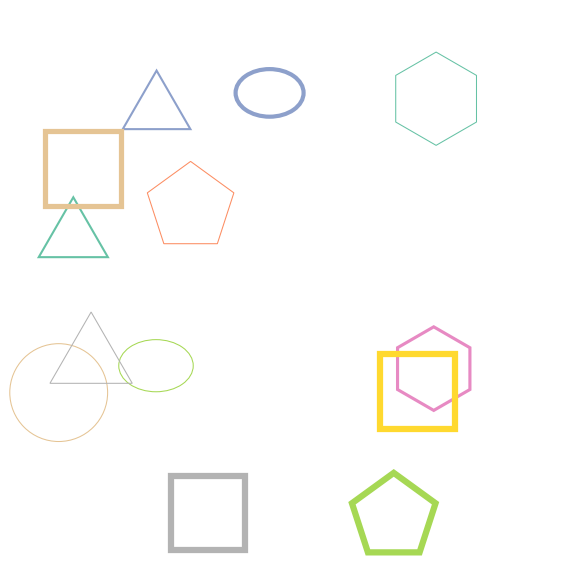[{"shape": "hexagon", "thickness": 0.5, "radius": 0.4, "center": [0.755, 0.828]}, {"shape": "triangle", "thickness": 1, "radius": 0.35, "center": [0.127, 0.588]}, {"shape": "pentagon", "thickness": 0.5, "radius": 0.39, "center": [0.33, 0.641]}, {"shape": "triangle", "thickness": 1, "radius": 0.34, "center": [0.271, 0.809]}, {"shape": "oval", "thickness": 2, "radius": 0.29, "center": [0.467, 0.838]}, {"shape": "hexagon", "thickness": 1.5, "radius": 0.36, "center": [0.751, 0.361]}, {"shape": "pentagon", "thickness": 3, "radius": 0.38, "center": [0.682, 0.104]}, {"shape": "oval", "thickness": 0.5, "radius": 0.32, "center": [0.27, 0.366]}, {"shape": "square", "thickness": 3, "radius": 0.32, "center": [0.722, 0.321]}, {"shape": "circle", "thickness": 0.5, "radius": 0.42, "center": [0.102, 0.319]}, {"shape": "square", "thickness": 2.5, "radius": 0.33, "center": [0.143, 0.707]}, {"shape": "square", "thickness": 3, "radius": 0.32, "center": [0.36, 0.111]}, {"shape": "triangle", "thickness": 0.5, "radius": 0.41, "center": [0.158, 0.377]}]